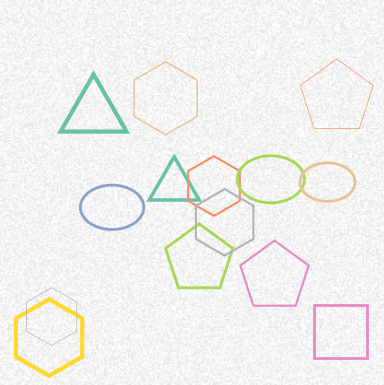[{"shape": "triangle", "thickness": 3, "radius": 0.49, "center": [0.243, 0.708]}, {"shape": "triangle", "thickness": 2.5, "radius": 0.37, "center": [0.452, 0.518]}, {"shape": "pentagon", "thickness": 0.5, "radius": 0.5, "center": [0.875, 0.747]}, {"shape": "hexagon", "thickness": 1.5, "radius": 0.39, "center": [0.556, 0.517]}, {"shape": "oval", "thickness": 2, "radius": 0.41, "center": [0.291, 0.461]}, {"shape": "pentagon", "thickness": 1.5, "radius": 0.47, "center": [0.713, 0.282]}, {"shape": "square", "thickness": 2, "radius": 0.35, "center": [0.885, 0.138]}, {"shape": "oval", "thickness": 2, "radius": 0.44, "center": [0.704, 0.534]}, {"shape": "pentagon", "thickness": 2, "radius": 0.46, "center": [0.517, 0.327]}, {"shape": "hexagon", "thickness": 3, "radius": 0.5, "center": [0.128, 0.123]}, {"shape": "oval", "thickness": 2, "radius": 0.36, "center": [0.851, 0.527]}, {"shape": "hexagon", "thickness": 1, "radius": 0.47, "center": [0.43, 0.745]}, {"shape": "hexagon", "thickness": 0.5, "radius": 0.38, "center": [0.134, 0.178]}, {"shape": "hexagon", "thickness": 1.5, "radius": 0.43, "center": [0.583, 0.422]}]